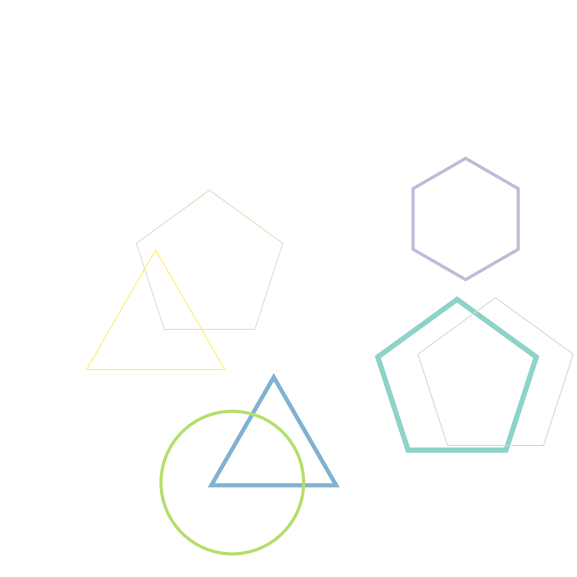[{"shape": "pentagon", "thickness": 2.5, "radius": 0.72, "center": [0.791, 0.336]}, {"shape": "hexagon", "thickness": 1.5, "radius": 0.53, "center": [0.806, 0.62]}, {"shape": "triangle", "thickness": 2, "radius": 0.62, "center": [0.474, 0.221]}, {"shape": "circle", "thickness": 1.5, "radius": 0.62, "center": [0.402, 0.163]}, {"shape": "pentagon", "thickness": 0.5, "radius": 0.71, "center": [0.858, 0.342]}, {"shape": "pentagon", "thickness": 0.5, "radius": 0.67, "center": [0.363, 0.537]}, {"shape": "triangle", "thickness": 0.5, "radius": 0.69, "center": [0.27, 0.428]}]